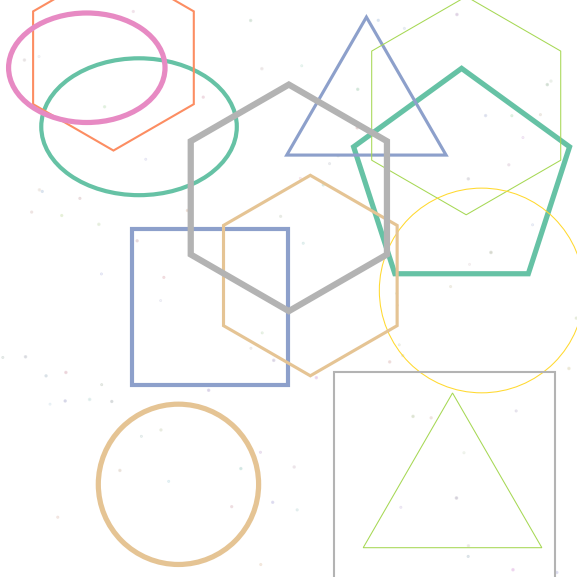[{"shape": "oval", "thickness": 2, "radius": 0.85, "center": [0.241, 0.78]}, {"shape": "pentagon", "thickness": 2.5, "radius": 0.98, "center": [0.799, 0.684]}, {"shape": "hexagon", "thickness": 1, "radius": 0.8, "center": [0.196, 0.899]}, {"shape": "square", "thickness": 2, "radius": 0.68, "center": [0.364, 0.467]}, {"shape": "triangle", "thickness": 1.5, "radius": 0.8, "center": [0.634, 0.81]}, {"shape": "oval", "thickness": 2.5, "radius": 0.68, "center": [0.15, 0.882]}, {"shape": "triangle", "thickness": 0.5, "radius": 0.89, "center": [0.784, 0.14]}, {"shape": "hexagon", "thickness": 0.5, "radius": 0.94, "center": [0.807, 0.816]}, {"shape": "circle", "thickness": 0.5, "radius": 0.89, "center": [0.834, 0.496]}, {"shape": "hexagon", "thickness": 1.5, "radius": 0.87, "center": [0.537, 0.522]}, {"shape": "circle", "thickness": 2.5, "radius": 0.69, "center": [0.309, 0.16]}, {"shape": "square", "thickness": 1, "radius": 0.96, "center": [0.77, 0.163]}, {"shape": "hexagon", "thickness": 3, "radius": 0.98, "center": [0.5, 0.657]}]